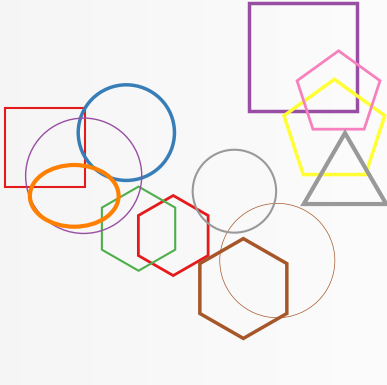[{"shape": "hexagon", "thickness": 2, "radius": 0.52, "center": [0.447, 0.388]}, {"shape": "square", "thickness": 1.5, "radius": 0.51, "center": [0.116, 0.617]}, {"shape": "circle", "thickness": 2.5, "radius": 0.62, "center": [0.326, 0.656]}, {"shape": "hexagon", "thickness": 1.5, "radius": 0.55, "center": [0.358, 0.406]}, {"shape": "circle", "thickness": 1, "radius": 0.75, "center": [0.216, 0.543]}, {"shape": "square", "thickness": 2.5, "radius": 0.7, "center": [0.781, 0.851]}, {"shape": "oval", "thickness": 3, "radius": 0.57, "center": [0.192, 0.491]}, {"shape": "pentagon", "thickness": 2.5, "radius": 0.68, "center": [0.863, 0.657]}, {"shape": "circle", "thickness": 0.5, "radius": 0.74, "center": [0.716, 0.323]}, {"shape": "hexagon", "thickness": 2.5, "radius": 0.65, "center": [0.628, 0.251]}, {"shape": "pentagon", "thickness": 2, "radius": 0.56, "center": [0.874, 0.755]}, {"shape": "triangle", "thickness": 3, "radius": 0.61, "center": [0.89, 0.532]}, {"shape": "circle", "thickness": 1.5, "radius": 0.54, "center": [0.605, 0.503]}]